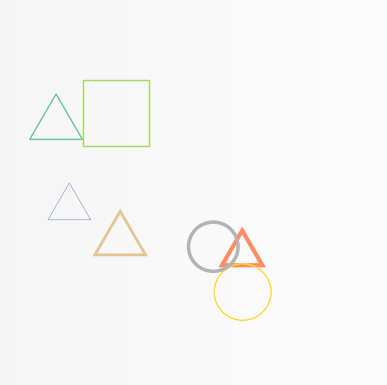[{"shape": "triangle", "thickness": 1, "radius": 0.39, "center": [0.145, 0.677]}, {"shape": "triangle", "thickness": 3, "radius": 0.3, "center": [0.625, 0.341]}, {"shape": "triangle", "thickness": 0.5, "radius": 0.32, "center": [0.179, 0.461]}, {"shape": "square", "thickness": 1, "radius": 0.43, "center": [0.299, 0.707]}, {"shape": "circle", "thickness": 1, "radius": 0.37, "center": [0.626, 0.241]}, {"shape": "triangle", "thickness": 2, "radius": 0.38, "center": [0.31, 0.376]}, {"shape": "circle", "thickness": 2.5, "radius": 0.32, "center": [0.55, 0.359]}]